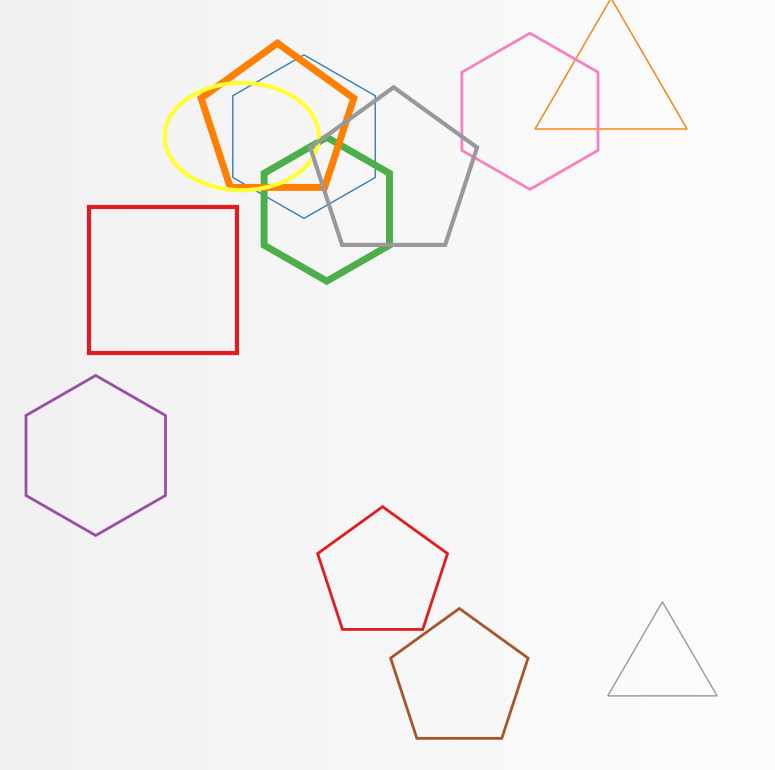[{"shape": "square", "thickness": 1.5, "radius": 0.48, "center": [0.21, 0.637]}, {"shape": "pentagon", "thickness": 1, "radius": 0.44, "center": [0.494, 0.254]}, {"shape": "hexagon", "thickness": 0.5, "radius": 0.53, "center": [0.392, 0.823]}, {"shape": "hexagon", "thickness": 2.5, "radius": 0.47, "center": [0.422, 0.728]}, {"shape": "hexagon", "thickness": 1, "radius": 0.52, "center": [0.124, 0.408]}, {"shape": "triangle", "thickness": 0.5, "radius": 0.57, "center": [0.788, 0.889]}, {"shape": "pentagon", "thickness": 2.5, "radius": 0.52, "center": [0.358, 0.84]}, {"shape": "oval", "thickness": 1.5, "radius": 0.5, "center": [0.312, 0.823]}, {"shape": "pentagon", "thickness": 1, "radius": 0.47, "center": [0.593, 0.117]}, {"shape": "hexagon", "thickness": 1, "radius": 0.51, "center": [0.684, 0.855]}, {"shape": "pentagon", "thickness": 1.5, "radius": 0.57, "center": [0.508, 0.773]}, {"shape": "triangle", "thickness": 0.5, "radius": 0.41, "center": [0.855, 0.137]}]